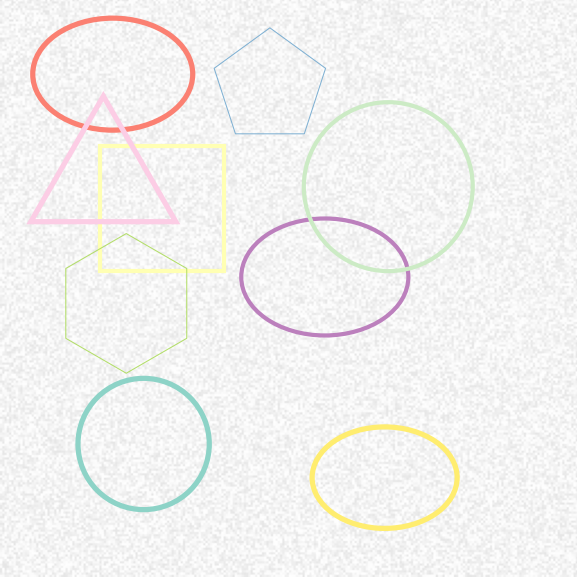[{"shape": "circle", "thickness": 2.5, "radius": 0.57, "center": [0.249, 0.23]}, {"shape": "square", "thickness": 2, "radius": 0.54, "center": [0.281, 0.638]}, {"shape": "oval", "thickness": 2.5, "radius": 0.69, "center": [0.195, 0.871]}, {"shape": "pentagon", "thickness": 0.5, "radius": 0.51, "center": [0.467, 0.849]}, {"shape": "hexagon", "thickness": 0.5, "radius": 0.6, "center": [0.219, 0.474]}, {"shape": "triangle", "thickness": 2.5, "radius": 0.72, "center": [0.179, 0.688]}, {"shape": "oval", "thickness": 2, "radius": 0.72, "center": [0.562, 0.52]}, {"shape": "circle", "thickness": 2, "radius": 0.73, "center": [0.672, 0.676]}, {"shape": "oval", "thickness": 2.5, "radius": 0.63, "center": [0.666, 0.172]}]